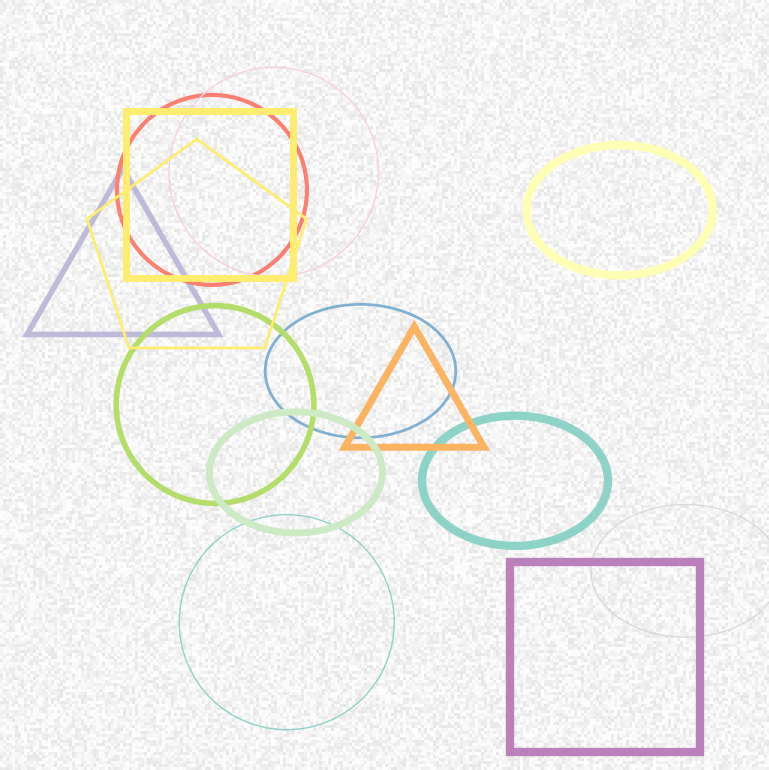[{"shape": "circle", "thickness": 0.5, "radius": 0.7, "center": [0.372, 0.192]}, {"shape": "oval", "thickness": 3, "radius": 0.6, "center": [0.669, 0.376]}, {"shape": "oval", "thickness": 3, "radius": 0.6, "center": [0.805, 0.727]}, {"shape": "triangle", "thickness": 2, "radius": 0.72, "center": [0.159, 0.638]}, {"shape": "circle", "thickness": 1.5, "radius": 0.62, "center": [0.275, 0.753]}, {"shape": "oval", "thickness": 1, "radius": 0.62, "center": [0.468, 0.518]}, {"shape": "triangle", "thickness": 2.5, "radius": 0.52, "center": [0.538, 0.471]}, {"shape": "circle", "thickness": 2, "radius": 0.64, "center": [0.279, 0.475]}, {"shape": "circle", "thickness": 0.5, "radius": 0.68, "center": [0.356, 0.777]}, {"shape": "oval", "thickness": 0.5, "radius": 0.62, "center": [0.89, 0.259]}, {"shape": "square", "thickness": 3, "radius": 0.62, "center": [0.786, 0.147]}, {"shape": "oval", "thickness": 2.5, "radius": 0.56, "center": [0.384, 0.386]}, {"shape": "square", "thickness": 2.5, "radius": 0.54, "center": [0.272, 0.748]}, {"shape": "pentagon", "thickness": 1, "radius": 0.75, "center": [0.256, 0.669]}]